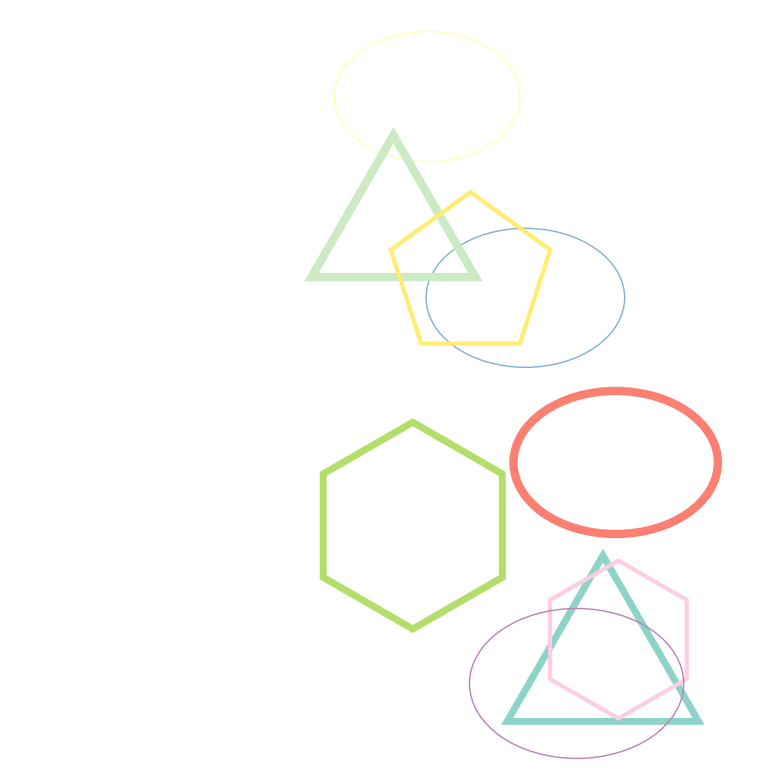[{"shape": "triangle", "thickness": 2.5, "radius": 0.72, "center": [0.783, 0.135]}, {"shape": "oval", "thickness": 0.5, "radius": 0.6, "center": [0.555, 0.875]}, {"shape": "oval", "thickness": 3, "radius": 0.66, "center": [0.8, 0.399]}, {"shape": "oval", "thickness": 0.5, "radius": 0.64, "center": [0.682, 0.613]}, {"shape": "hexagon", "thickness": 2.5, "radius": 0.67, "center": [0.536, 0.317]}, {"shape": "hexagon", "thickness": 1.5, "radius": 0.51, "center": [0.803, 0.169]}, {"shape": "oval", "thickness": 0.5, "radius": 0.7, "center": [0.749, 0.112]}, {"shape": "triangle", "thickness": 3, "radius": 0.61, "center": [0.511, 0.702]}, {"shape": "pentagon", "thickness": 1.5, "radius": 0.54, "center": [0.611, 0.642]}]